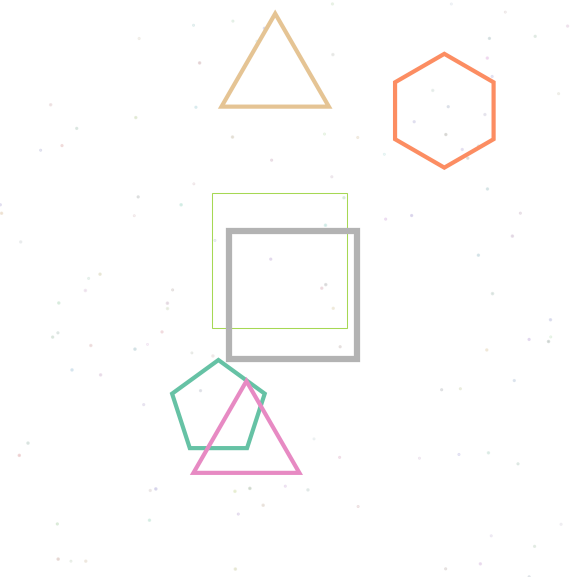[{"shape": "pentagon", "thickness": 2, "radius": 0.42, "center": [0.378, 0.291]}, {"shape": "hexagon", "thickness": 2, "radius": 0.49, "center": [0.769, 0.807]}, {"shape": "triangle", "thickness": 2, "radius": 0.53, "center": [0.427, 0.233]}, {"shape": "square", "thickness": 0.5, "radius": 0.59, "center": [0.484, 0.548]}, {"shape": "triangle", "thickness": 2, "radius": 0.54, "center": [0.477, 0.868]}, {"shape": "square", "thickness": 3, "radius": 0.56, "center": [0.508, 0.489]}]